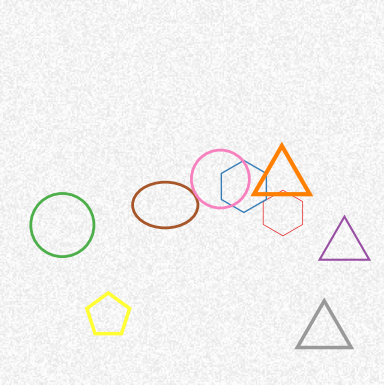[{"shape": "hexagon", "thickness": 0.5, "radius": 0.3, "center": [0.735, 0.447]}, {"shape": "hexagon", "thickness": 1, "radius": 0.34, "center": [0.633, 0.516]}, {"shape": "circle", "thickness": 2, "radius": 0.41, "center": [0.162, 0.415]}, {"shape": "triangle", "thickness": 1.5, "radius": 0.37, "center": [0.895, 0.363]}, {"shape": "triangle", "thickness": 3, "radius": 0.42, "center": [0.732, 0.537]}, {"shape": "pentagon", "thickness": 2.5, "radius": 0.29, "center": [0.281, 0.181]}, {"shape": "oval", "thickness": 2, "radius": 0.42, "center": [0.429, 0.467]}, {"shape": "circle", "thickness": 2, "radius": 0.38, "center": [0.572, 0.535]}, {"shape": "triangle", "thickness": 2.5, "radius": 0.4, "center": [0.842, 0.138]}]